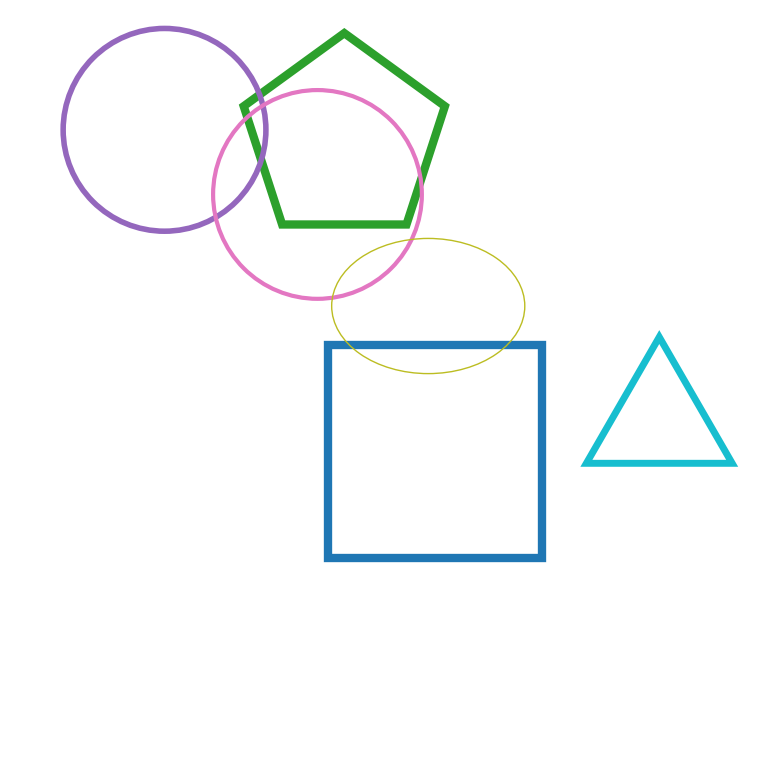[{"shape": "square", "thickness": 3, "radius": 0.69, "center": [0.565, 0.414]}, {"shape": "pentagon", "thickness": 3, "radius": 0.69, "center": [0.447, 0.82]}, {"shape": "circle", "thickness": 2, "radius": 0.66, "center": [0.214, 0.831]}, {"shape": "circle", "thickness": 1.5, "radius": 0.68, "center": [0.412, 0.747]}, {"shape": "oval", "thickness": 0.5, "radius": 0.63, "center": [0.556, 0.603]}, {"shape": "triangle", "thickness": 2.5, "radius": 0.55, "center": [0.856, 0.453]}]